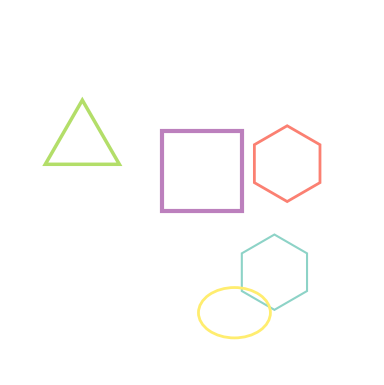[{"shape": "hexagon", "thickness": 1.5, "radius": 0.49, "center": [0.713, 0.293]}, {"shape": "hexagon", "thickness": 2, "radius": 0.49, "center": [0.746, 0.575]}, {"shape": "triangle", "thickness": 2.5, "radius": 0.56, "center": [0.214, 0.629]}, {"shape": "square", "thickness": 3, "radius": 0.52, "center": [0.525, 0.555]}, {"shape": "oval", "thickness": 2, "radius": 0.47, "center": [0.609, 0.188]}]